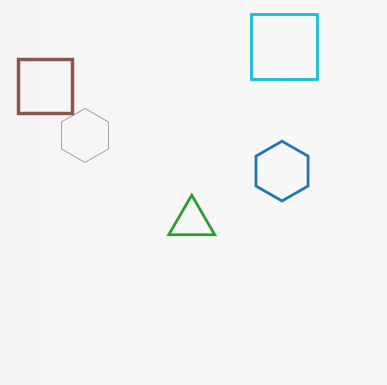[{"shape": "hexagon", "thickness": 2, "radius": 0.39, "center": [0.728, 0.556]}, {"shape": "triangle", "thickness": 2, "radius": 0.34, "center": [0.495, 0.425]}, {"shape": "square", "thickness": 2.5, "radius": 0.35, "center": [0.115, 0.777]}, {"shape": "hexagon", "thickness": 0.5, "radius": 0.35, "center": [0.219, 0.648]}, {"shape": "square", "thickness": 2, "radius": 0.42, "center": [0.733, 0.879]}]